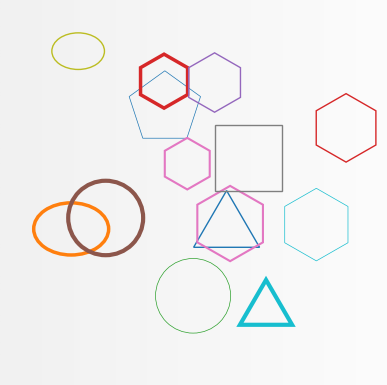[{"shape": "triangle", "thickness": 1, "radius": 0.49, "center": [0.585, 0.407]}, {"shape": "pentagon", "thickness": 0.5, "radius": 0.48, "center": [0.425, 0.719]}, {"shape": "oval", "thickness": 2.5, "radius": 0.48, "center": [0.184, 0.405]}, {"shape": "circle", "thickness": 0.5, "radius": 0.48, "center": [0.498, 0.232]}, {"shape": "hexagon", "thickness": 2.5, "radius": 0.35, "center": [0.423, 0.789]}, {"shape": "hexagon", "thickness": 1, "radius": 0.44, "center": [0.893, 0.668]}, {"shape": "hexagon", "thickness": 1, "radius": 0.39, "center": [0.554, 0.786]}, {"shape": "circle", "thickness": 3, "radius": 0.48, "center": [0.273, 0.434]}, {"shape": "hexagon", "thickness": 1.5, "radius": 0.33, "center": [0.483, 0.575]}, {"shape": "hexagon", "thickness": 1.5, "radius": 0.49, "center": [0.594, 0.419]}, {"shape": "square", "thickness": 1, "radius": 0.43, "center": [0.641, 0.591]}, {"shape": "oval", "thickness": 1, "radius": 0.34, "center": [0.202, 0.867]}, {"shape": "hexagon", "thickness": 0.5, "radius": 0.47, "center": [0.816, 0.417]}, {"shape": "triangle", "thickness": 3, "radius": 0.39, "center": [0.686, 0.195]}]